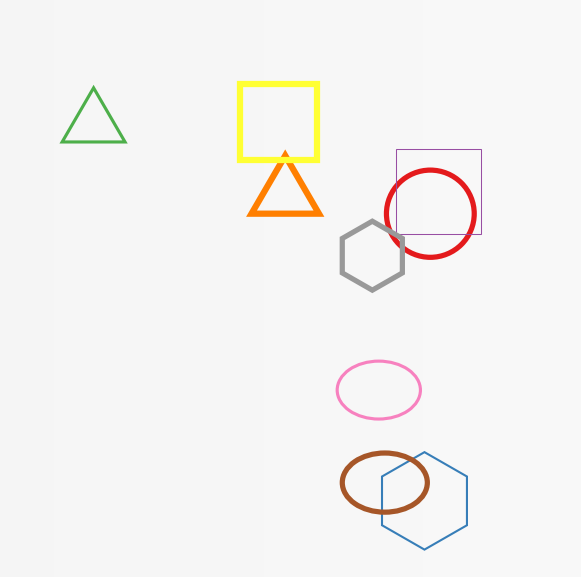[{"shape": "circle", "thickness": 2.5, "radius": 0.38, "center": [0.74, 0.629]}, {"shape": "hexagon", "thickness": 1, "radius": 0.42, "center": [0.73, 0.132]}, {"shape": "triangle", "thickness": 1.5, "radius": 0.31, "center": [0.161, 0.785]}, {"shape": "square", "thickness": 0.5, "radius": 0.36, "center": [0.754, 0.668]}, {"shape": "triangle", "thickness": 3, "radius": 0.34, "center": [0.491, 0.663]}, {"shape": "square", "thickness": 3, "radius": 0.33, "center": [0.479, 0.788]}, {"shape": "oval", "thickness": 2.5, "radius": 0.37, "center": [0.662, 0.163]}, {"shape": "oval", "thickness": 1.5, "radius": 0.36, "center": [0.652, 0.324]}, {"shape": "hexagon", "thickness": 2.5, "radius": 0.3, "center": [0.641, 0.556]}]